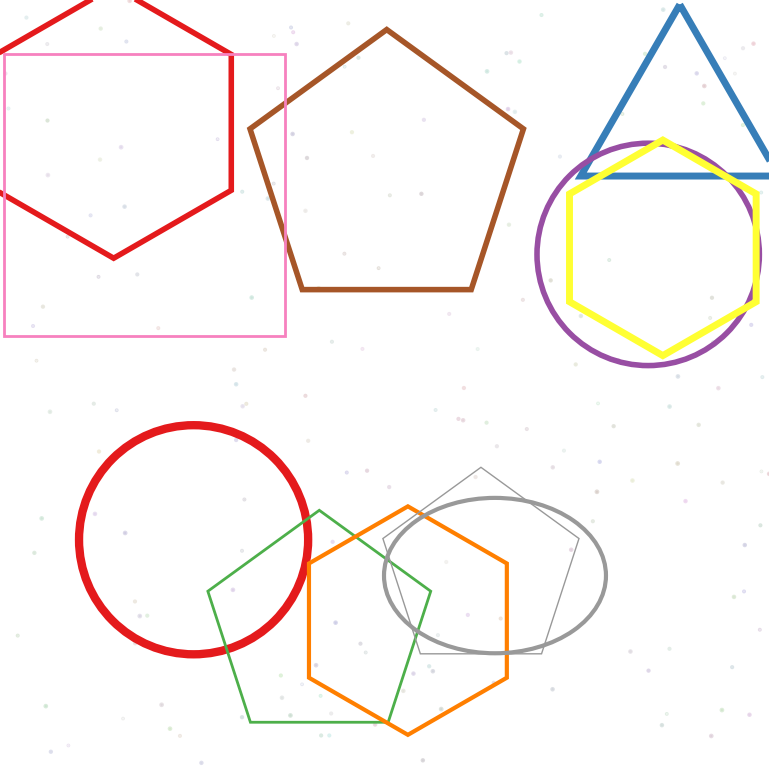[{"shape": "hexagon", "thickness": 2, "radius": 0.88, "center": [0.148, 0.841]}, {"shape": "circle", "thickness": 3, "radius": 0.74, "center": [0.251, 0.299]}, {"shape": "triangle", "thickness": 2.5, "radius": 0.74, "center": [0.883, 0.846]}, {"shape": "pentagon", "thickness": 1, "radius": 0.76, "center": [0.415, 0.185]}, {"shape": "circle", "thickness": 2, "radius": 0.72, "center": [0.842, 0.67]}, {"shape": "hexagon", "thickness": 1.5, "radius": 0.74, "center": [0.53, 0.194]}, {"shape": "hexagon", "thickness": 2.5, "radius": 0.7, "center": [0.861, 0.678]}, {"shape": "pentagon", "thickness": 2, "radius": 0.93, "center": [0.502, 0.775]}, {"shape": "square", "thickness": 1, "radius": 0.91, "center": [0.188, 0.747]}, {"shape": "pentagon", "thickness": 0.5, "radius": 0.67, "center": [0.625, 0.259]}, {"shape": "oval", "thickness": 1.5, "radius": 0.72, "center": [0.643, 0.252]}]